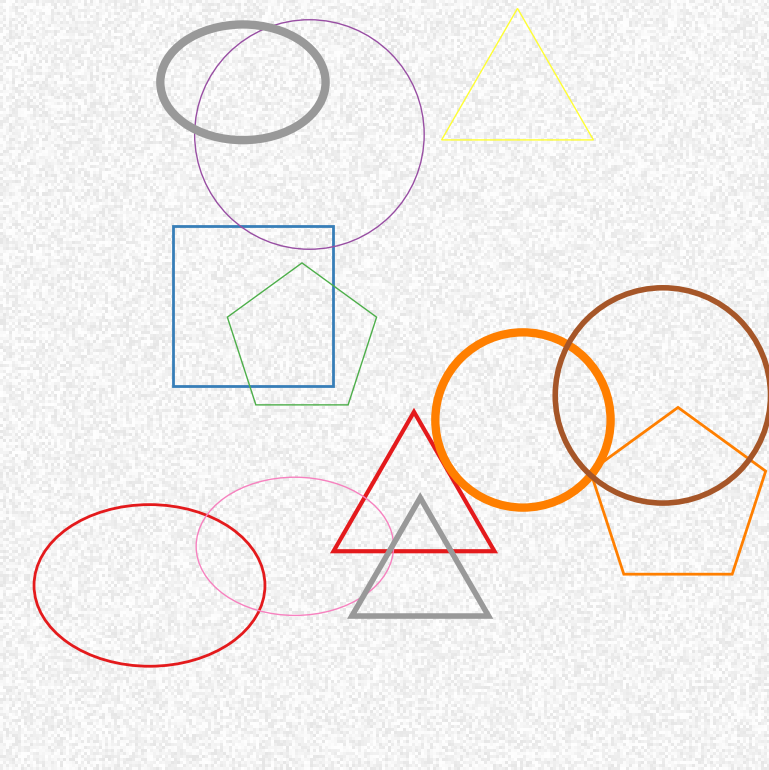[{"shape": "oval", "thickness": 1, "radius": 0.75, "center": [0.194, 0.24]}, {"shape": "triangle", "thickness": 1.5, "radius": 0.6, "center": [0.538, 0.344]}, {"shape": "square", "thickness": 1, "radius": 0.52, "center": [0.329, 0.602]}, {"shape": "pentagon", "thickness": 0.5, "radius": 0.51, "center": [0.392, 0.557]}, {"shape": "circle", "thickness": 0.5, "radius": 0.75, "center": [0.402, 0.825]}, {"shape": "pentagon", "thickness": 1, "radius": 0.6, "center": [0.881, 0.351]}, {"shape": "circle", "thickness": 3, "radius": 0.57, "center": [0.679, 0.455]}, {"shape": "triangle", "thickness": 0.5, "radius": 0.57, "center": [0.672, 0.875]}, {"shape": "circle", "thickness": 2, "radius": 0.7, "center": [0.861, 0.486]}, {"shape": "oval", "thickness": 0.5, "radius": 0.64, "center": [0.383, 0.291]}, {"shape": "oval", "thickness": 3, "radius": 0.54, "center": [0.316, 0.893]}, {"shape": "triangle", "thickness": 2, "radius": 0.51, "center": [0.546, 0.251]}]